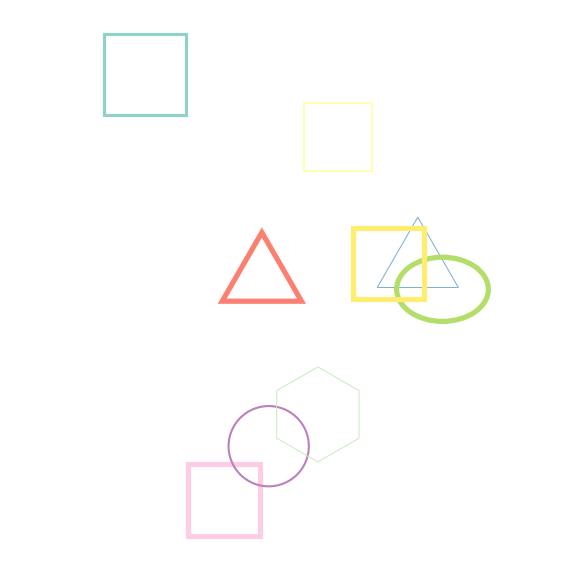[{"shape": "square", "thickness": 1.5, "radius": 0.35, "center": [0.251, 0.87]}, {"shape": "square", "thickness": 1, "radius": 0.3, "center": [0.585, 0.762]}, {"shape": "triangle", "thickness": 2.5, "radius": 0.4, "center": [0.453, 0.517]}, {"shape": "triangle", "thickness": 0.5, "radius": 0.41, "center": [0.723, 0.542]}, {"shape": "oval", "thickness": 2.5, "radius": 0.4, "center": [0.766, 0.498]}, {"shape": "square", "thickness": 2.5, "radius": 0.31, "center": [0.388, 0.134]}, {"shape": "circle", "thickness": 1, "radius": 0.35, "center": [0.465, 0.226]}, {"shape": "hexagon", "thickness": 0.5, "radius": 0.41, "center": [0.55, 0.282]}, {"shape": "square", "thickness": 2.5, "radius": 0.31, "center": [0.673, 0.543]}]